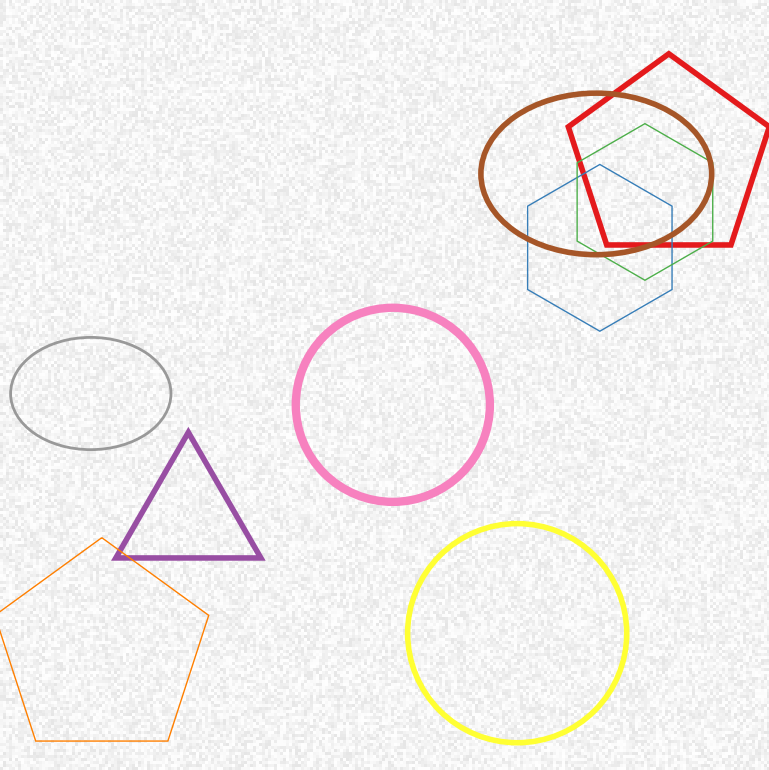[{"shape": "pentagon", "thickness": 2, "radius": 0.69, "center": [0.869, 0.793]}, {"shape": "hexagon", "thickness": 0.5, "radius": 0.54, "center": [0.779, 0.678]}, {"shape": "hexagon", "thickness": 0.5, "radius": 0.51, "center": [0.838, 0.738]}, {"shape": "triangle", "thickness": 2, "radius": 0.54, "center": [0.245, 0.33]}, {"shape": "pentagon", "thickness": 0.5, "radius": 0.73, "center": [0.132, 0.156]}, {"shape": "circle", "thickness": 2, "radius": 0.71, "center": [0.672, 0.178]}, {"shape": "oval", "thickness": 2, "radius": 0.75, "center": [0.774, 0.774]}, {"shape": "circle", "thickness": 3, "radius": 0.63, "center": [0.51, 0.474]}, {"shape": "oval", "thickness": 1, "radius": 0.52, "center": [0.118, 0.489]}]